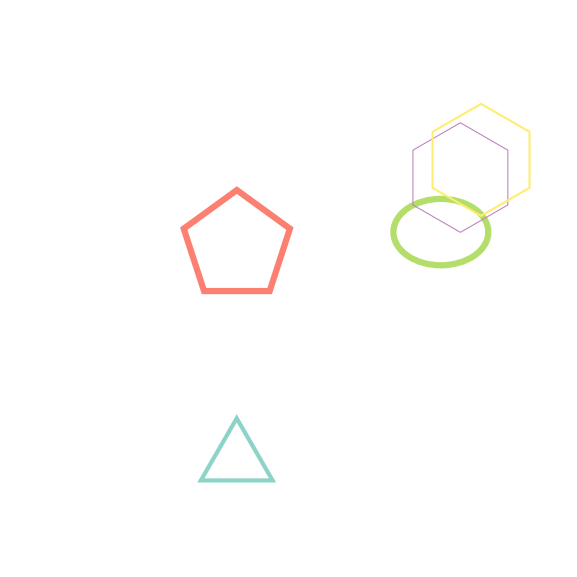[{"shape": "triangle", "thickness": 2, "radius": 0.36, "center": [0.41, 0.203]}, {"shape": "pentagon", "thickness": 3, "radius": 0.48, "center": [0.41, 0.573]}, {"shape": "oval", "thickness": 3, "radius": 0.41, "center": [0.763, 0.597]}, {"shape": "hexagon", "thickness": 0.5, "radius": 0.47, "center": [0.797, 0.692]}, {"shape": "hexagon", "thickness": 1, "radius": 0.48, "center": [0.833, 0.722]}]